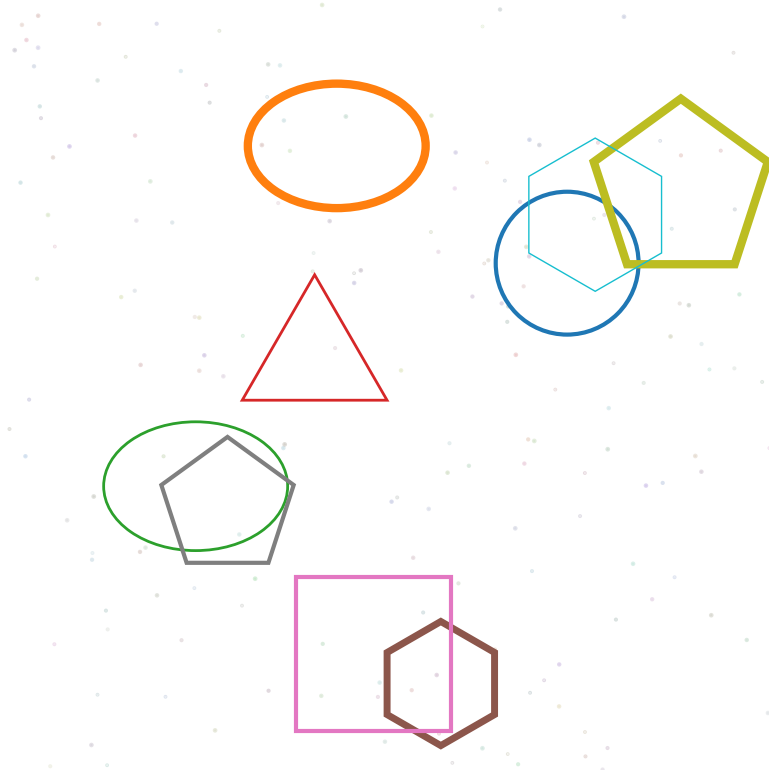[{"shape": "circle", "thickness": 1.5, "radius": 0.46, "center": [0.737, 0.658]}, {"shape": "oval", "thickness": 3, "radius": 0.58, "center": [0.437, 0.811]}, {"shape": "oval", "thickness": 1, "radius": 0.6, "center": [0.254, 0.369]}, {"shape": "triangle", "thickness": 1, "radius": 0.54, "center": [0.409, 0.535]}, {"shape": "hexagon", "thickness": 2.5, "radius": 0.4, "center": [0.573, 0.112]}, {"shape": "square", "thickness": 1.5, "radius": 0.5, "center": [0.485, 0.151]}, {"shape": "pentagon", "thickness": 1.5, "radius": 0.45, "center": [0.295, 0.342]}, {"shape": "pentagon", "thickness": 3, "radius": 0.59, "center": [0.884, 0.753]}, {"shape": "hexagon", "thickness": 0.5, "radius": 0.5, "center": [0.773, 0.721]}]